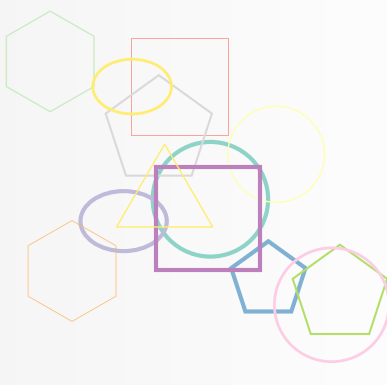[{"shape": "circle", "thickness": 3, "radius": 0.74, "center": [0.543, 0.482]}, {"shape": "circle", "thickness": 1, "radius": 0.62, "center": [0.713, 0.599]}, {"shape": "oval", "thickness": 3, "radius": 0.56, "center": [0.319, 0.426]}, {"shape": "square", "thickness": 0.5, "radius": 0.63, "center": [0.463, 0.775]}, {"shape": "pentagon", "thickness": 3, "radius": 0.5, "center": [0.692, 0.272]}, {"shape": "hexagon", "thickness": 0.5, "radius": 0.66, "center": [0.186, 0.296]}, {"shape": "pentagon", "thickness": 1.5, "radius": 0.64, "center": [0.877, 0.236]}, {"shape": "circle", "thickness": 2, "radius": 0.74, "center": [0.856, 0.208]}, {"shape": "pentagon", "thickness": 1.5, "radius": 0.72, "center": [0.41, 0.66]}, {"shape": "square", "thickness": 3, "radius": 0.67, "center": [0.538, 0.432]}, {"shape": "hexagon", "thickness": 1, "radius": 0.65, "center": [0.13, 0.84]}, {"shape": "oval", "thickness": 2, "radius": 0.51, "center": [0.341, 0.775]}, {"shape": "triangle", "thickness": 1, "radius": 0.72, "center": [0.425, 0.482]}]